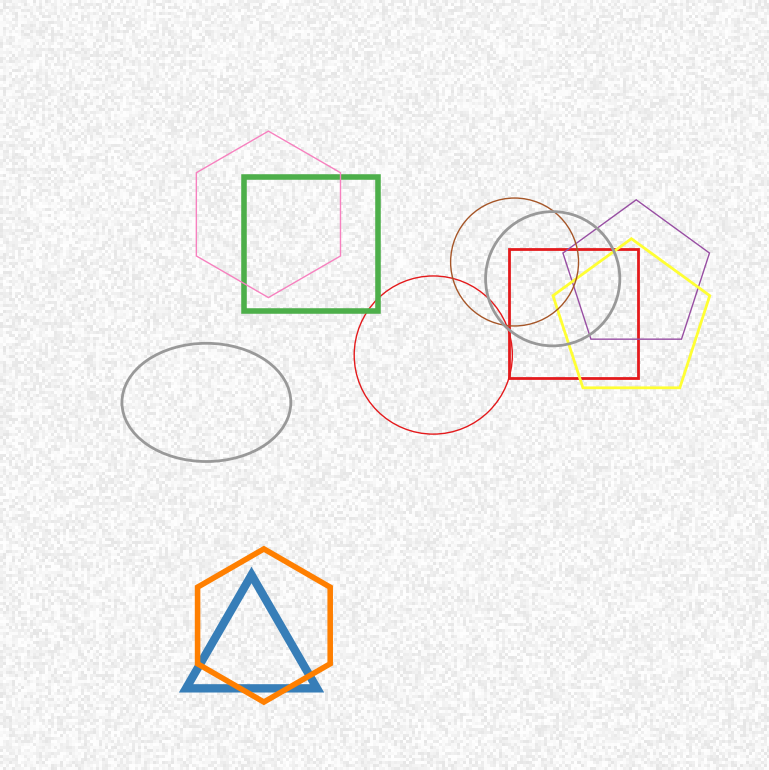[{"shape": "square", "thickness": 1, "radius": 0.42, "center": [0.745, 0.593]}, {"shape": "circle", "thickness": 0.5, "radius": 0.51, "center": [0.563, 0.539]}, {"shape": "triangle", "thickness": 3, "radius": 0.49, "center": [0.327, 0.155]}, {"shape": "square", "thickness": 2, "radius": 0.44, "center": [0.404, 0.683]}, {"shape": "pentagon", "thickness": 0.5, "radius": 0.5, "center": [0.826, 0.64]}, {"shape": "hexagon", "thickness": 2, "radius": 0.5, "center": [0.343, 0.188]}, {"shape": "pentagon", "thickness": 1, "radius": 0.54, "center": [0.82, 0.583]}, {"shape": "circle", "thickness": 0.5, "radius": 0.42, "center": [0.668, 0.66]}, {"shape": "hexagon", "thickness": 0.5, "radius": 0.54, "center": [0.349, 0.722]}, {"shape": "oval", "thickness": 1, "radius": 0.55, "center": [0.268, 0.477]}, {"shape": "circle", "thickness": 1, "radius": 0.44, "center": [0.718, 0.638]}]